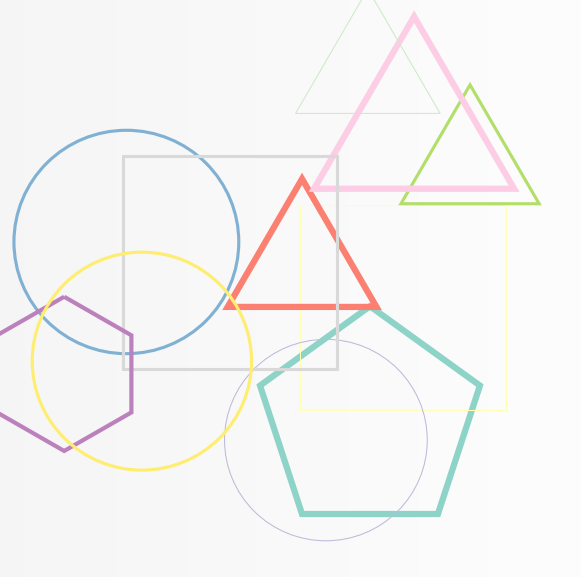[{"shape": "pentagon", "thickness": 3, "radius": 0.99, "center": [0.637, 0.27]}, {"shape": "square", "thickness": 0.5, "radius": 0.89, "center": [0.693, 0.466]}, {"shape": "circle", "thickness": 0.5, "radius": 0.87, "center": [0.561, 0.237]}, {"shape": "triangle", "thickness": 3, "radius": 0.74, "center": [0.52, 0.542]}, {"shape": "circle", "thickness": 1.5, "radius": 0.97, "center": [0.217, 0.58]}, {"shape": "triangle", "thickness": 1.5, "radius": 0.69, "center": [0.809, 0.715]}, {"shape": "triangle", "thickness": 3, "radius": 0.99, "center": [0.712, 0.772]}, {"shape": "square", "thickness": 1.5, "radius": 0.92, "center": [0.396, 0.544]}, {"shape": "hexagon", "thickness": 2, "radius": 0.67, "center": [0.11, 0.352]}, {"shape": "triangle", "thickness": 0.5, "radius": 0.72, "center": [0.633, 0.875]}, {"shape": "circle", "thickness": 1.5, "radius": 0.94, "center": [0.244, 0.374]}]